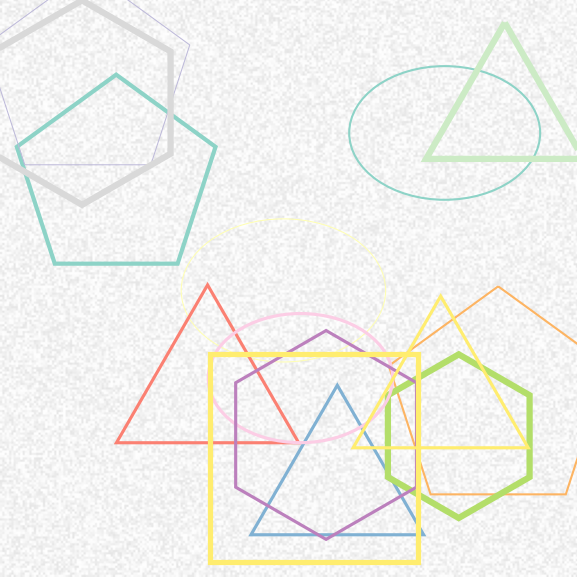[{"shape": "pentagon", "thickness": 2, "radius": 0.9, "center": [0.201, 0.689]}, {"shape": "oval", "thickness": 1, "radius": 0.83, "center": [0.77, 0.769]}, {"shape": "oval", "thickness": 0.5, "radius": 0.88, "center": [0.491, 0.496]}, {"shape": "pentagon", "thickness": 0.5, "radius": 0.93, "center": [0.152, 0.864]}, {"shape": "triangle", "thickness": 1.5, "radius": 0.91, "center": [0.359, 0.324]}, {"shape": "triangle", "thickness": 1.5, "radius": 0.86, "center": [0.584, 0.159]}, {"shape": "pentagon", "thickness": 1, "radius": 1.0, "center": [0.863, 0.304]}, {"shape": "hexagon", "thickness": 3, "radius": 0.71, "center": [0.794, 0.244]}, {"shape": "oval", "thickness": 1.5, "radius": 0.8, "center": [0.52, 0.344]}, {"shape": "hexagon", "thickness": 3, "radius": 0.89, "center": [0.142, 0.821]}, {"shape": "hexagon", "thickness": 1.5, "radius": 0.9, "center": [0.565, 0.246]}, {"shape": "triangle", "thickness": 3, "radius": 0.79, "center": [0.874, 0.803]}, {"shape": "triangle", "thickness": 1.5, "radius": 0.88, "center": [0.763, 0.311]}, {"shape": "square", "thickness": 2.5, "radius": 0.9, "center": [0.543, 0.206]}]